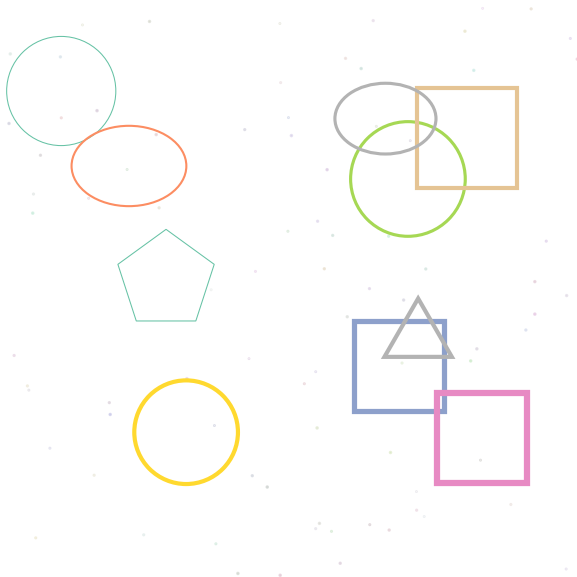[{"shape": "circle", "thickness": 0.5, "radius": 0.47, "center": [0.106, 0.842]}, {"shape": "pentagon", "thickness": 0.5, "radius": 0.44, "center": [0.288, 0.514]}, {"shape": "oval", "thickness": 1, "radius": 0.5, "center": [0.223, 0.712]}, {"shape": "square", "thickness": 2.5, "radius": 0.39, "center": [0.691, 0.366]}, {"shape": "square", "thickness": 3, "radius": 0.39, "center": [0.835, 0.24]}, {"shape": "circle", "thickness": 1.5, "radius": 0.5, "center": [0.706, 0.689]}, {"shape": "circle", "thickness": 2, "radius": 0.45, "center": [0.322, 0.251]}, {"shape": "square", "thickness": 2, "radius": 0.44, "center": [0.809, 0.76]}, {"shape": "oval", "thickness": 1.5, "radius": 0.44, "center": [0.667, 0.794]}, {"shape": "triangle", "thickness": 2, "radius": 0.34, "center": [0.724, 0.415]}]